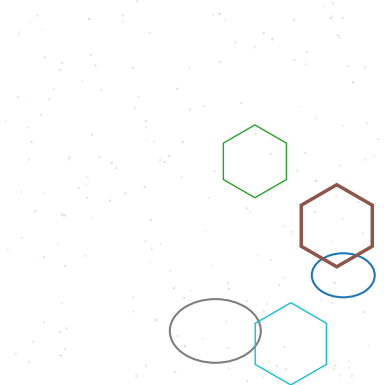[{"shape": "oval", "thickness": 1.5, "radius": 0.41, "center": [0.892, 0.285]}, {"shape": "hexagon", "thickness": 1, "radius": 0.47, "center": [0.662, 0.581]}, {"shape": "hexagon", "thickness": 2.5, "radius": 0.53, "center": [0.875, 0.414]}, {"shape": "oval", "thickness": 1.5, "radius": 0.59, "center": [0.559, 0.14]}, {"shape": "hexagon", "thickness": 1, "radius": 0.53, "center": [0.755, 0.107]}]